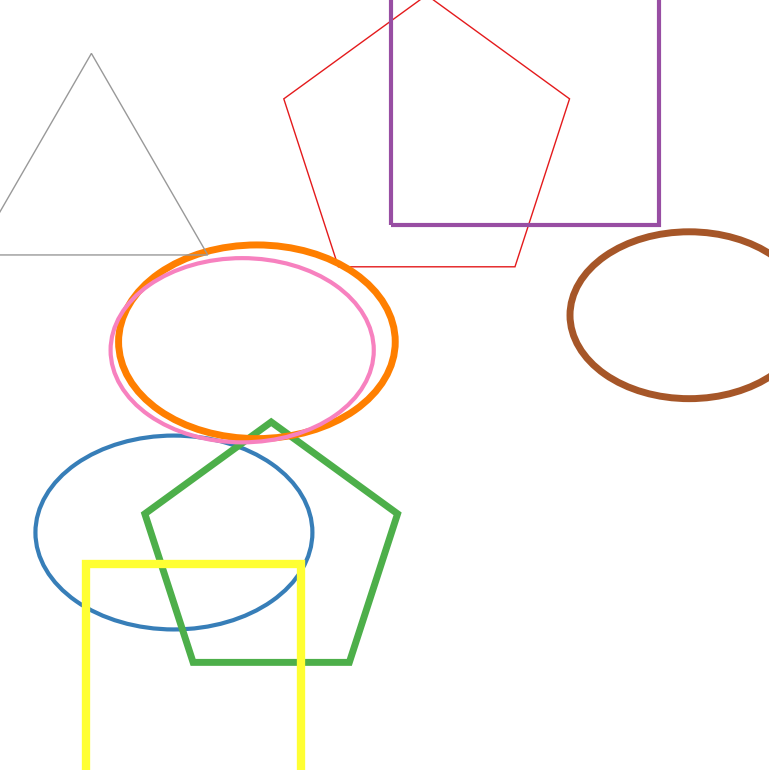[{"shape": "pentagon", "thickness": 0.5, "radius": 0.98, "center": [0.554, 0.811]}, {"shape": "oval", "thickness": 1.5, "radius": 0.9, "center": [0.226, 0.308]}, {"shape": "pentagon", "thickness": 2.5, "radius": 0.86, "center": [0.352, 0.279]}, {"shape": "square", "thickness": 1.5, "radius": 0.87, "center": [0.682, 0.881]}, {"shape": "oval", "thickness": 2.5, "radius": 0.9, "center": [0.334, 0.556]}, {"shape": "square", "thickness": 3, "radius": 0.7, "center": [0.252, 0.127]}, {"shape": "oval", "thickness": 2.5, "radius": 0.77, "center": [0.895, 0.591]}, {"shape": "oval", "thickness": 1.5, "radius": 0.85, "center": [0.315, 0.545]}, {"shape": "triangle", "thickness": 0.5, "radius": 0.87, "center": [0.119, 0.756]}]